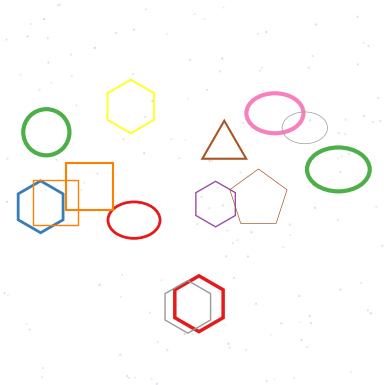[{"shape": "oval", "thickness": 2, "radius": 0.34, "center": [0.348, 0.428]}, {"shape": "hexagon", "thickness": 2.5, "radius": 0.36, "center": [0.517, 0.211]}, {"shape": "hexagon", "thickness": 2, "radius": 0.34, "center": [0.106, 0.463]}, {"shape": "circle", "thickness": 3, "radius": 0.3, "center": [0.12, 0.657]}, {"shape": "oval", "thickness": 3, "radius": 0.41, "center": [0.879, 0.56]}, {"shape": "hexagon", "thickness": 1, "radius": 0.3, "center": [0.56, 0.47]}, {"shape": "square", "thickness": 1, "radius": 0.29, "center": [0.143, 0.473]}, {"shape": "square", "thickness": 1.5, "radius": 0.31, "center": [0.233, 0.516]}, {"shape": "hexagon", "thickness": 1.5, "radius": 0.35, "center": [0.34, 0.723]}, {"shape": "pentagon", "thickness": 0.5, "radius": 0.39, "center": [0.671, 0.483]}, {"shape": "triangle", "thickness": 1.5, "radius": 0.33, "center": [0.583, 0.621]}, {"shape": "oval", "thickness": 3, "radius": 0.37, "center": [0.714, 0.706]}, {"shape": "hexagon", "thickness": 1, "radius": 0.34, "center": [0.488, 0.203]}, {"shape": "oval", "thickness": 0.5, "radius": 0.29, "center": [0.792, 0.668]}]